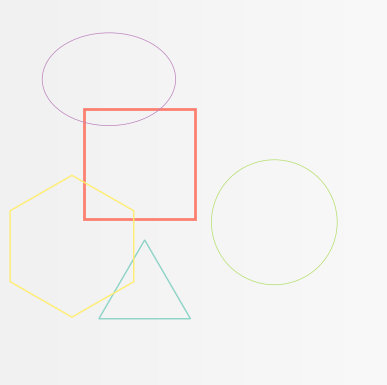[{"shape": "triangle", "thickness": 1, "radius": 0.68, "center": [0.373, 0.24]}, {"shape": "square", "thickness": 2, "radius": 0.72, "center": [0.36, 0.574]}, {"shape": "circle", "thickness": 0.5, "radius": 0.81, "center": [0.708, 0.423]}, {"shape": "oval", "thickness": 0.5, "radius": 0.86, "center": [0.281, 0.794]}, {"shape": "hexagon", "thickness": 1, "radius": 0.92, "center": [0.186, 0.36]}]